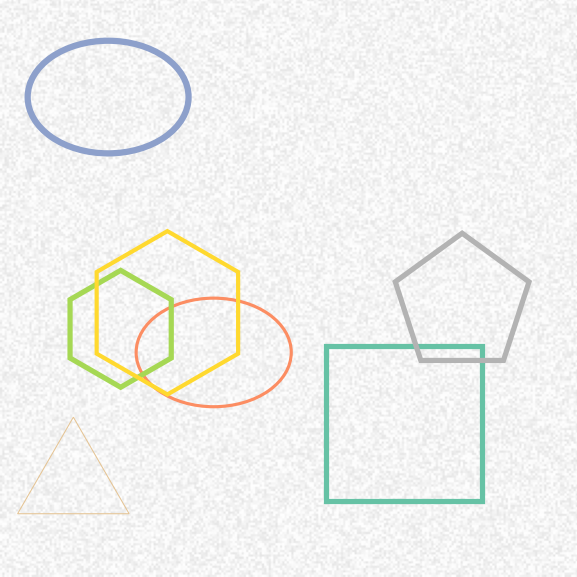[{"shape": "square", "thickness": 2.5, "radius": 0.67, "center": [0.7, 0.266]}, {"shape": "oval", "thickness": 1.5, "radius": 0.67, "center": [0.37, 0.389]}, {"shape": "oval", "thickness": 3, "radius": 0.7, "center": [0.187, 0.831]}, {"shape": "hexagon", "thickness": 2.5, "radius": 0.51, "center": [0.209, 0.43]}, {"shape": "hexagon", "thickness": 2, "radius": 0.71, "center": [0.29, 0.457]}, {"shape": "triangle", "thickness": 0.5, "radius": 0.56, "center": [0.127, 0.165]}, {"shape": "pentagon", "thickness": 2.5, "radius": 0.61, "center": [0.8, 0.473]}]